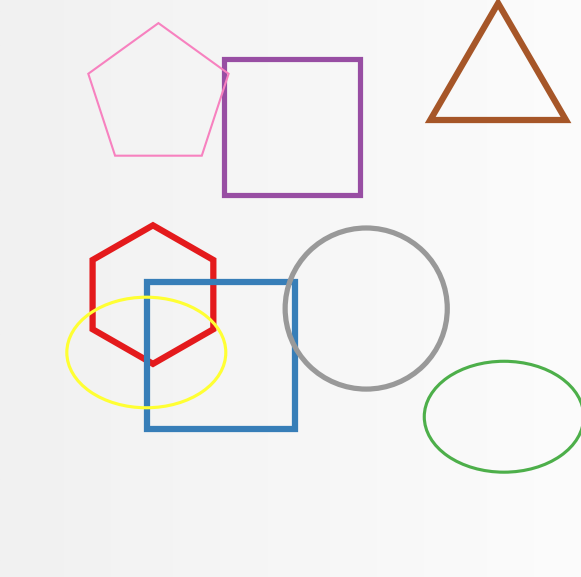[{"shape": "hexagon", "thickness": 3, "radius": 0.6, "center": [0.263, 0.489]}, {"shape": "square", "thickness": 3, "radius": 0.63, "center": [0.38, 0.383]}, {"shape": "oval", "thickness": 1.5, "radius": 0.69, "center": [0.867, 0.278]}, {"shape": "square", "thickness": 2.5, "radius": 0.59, "center": [0.502, 0.779]}, {"shape": "oval", "thickness": 1.5, "radius": 0.68, "center": [0.252, 0.389]}, {"shape": "triangle", "thickness": 3, "radius": 0.67, "center": [0.857, 0.859]}, {"shape": "pentagon", "thickness": 1, "radius": 0.63, "center": [0.273, 0.832]}, {"shape": "circle", "thickness": 2.5, "radius": 0.7, "center": [0.63, 0.465]}]